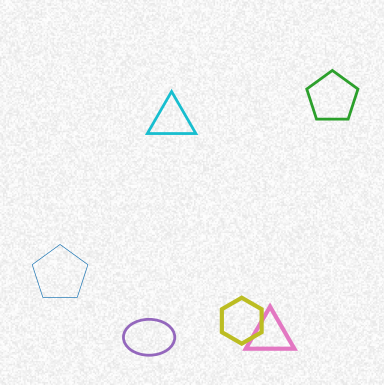[{"shape": "pentagon", "thickness": 0.5, "radius": 0.38, "center": [0.156, 0.289]}, {"shape": "pentagon", "thickness": 2, "radius": 0.35, "center": [0.863, 0.747]}, {"shape": "oval", "thickness": 2, "radius": 0.33, "center": [0.387, 0.124]}, {"shape": "triangle", "thickness": 3, "radius": 0.36, "center": [0.701, 0.131]}, {"shape": "hexagon", "thickness": 3, "radius": 0.3, "center": [0.628, 0.167]}, {"shape": "triangle", "thickness": 2, "radius": 0.36, "center": [0.446, 0.69]}]